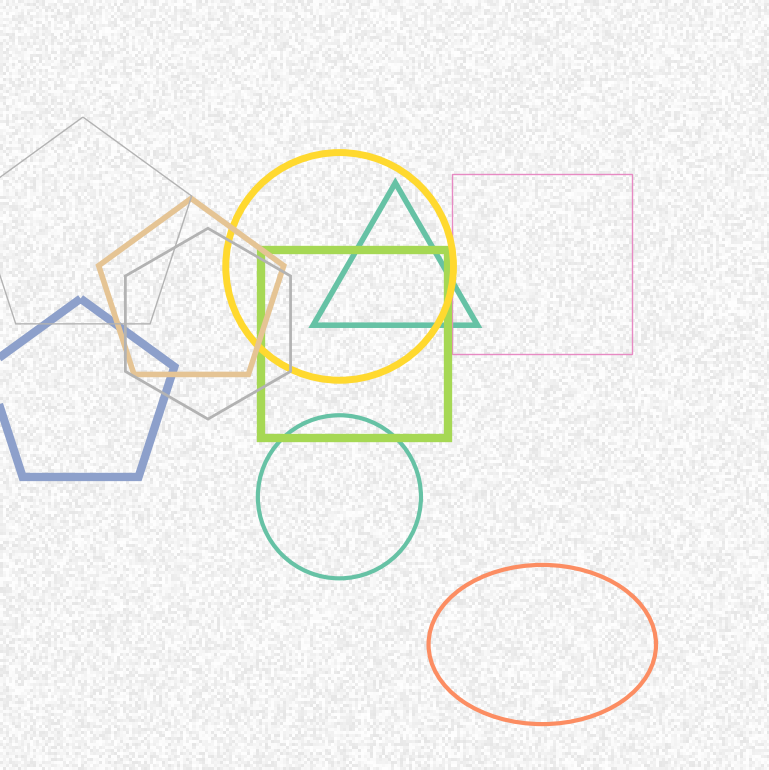[{"shape": "triangle", "thickness": 2, "radius": 0.62, "center": [0.513, 0.639]}, {"shape": "circle", "thickness": 1.5, "radius": 0.53, "center": [0.441, 0.355]}, {"shape": "oval", "thickness": 1.5, "radius": 0.74, "center": [0.704, 0.163]}, {"shape": "pentagon", "thickness": 3, "radius": 0.64, "center": [0.105, 0.484]}, {"shape": "square", "thickness": 0.5, "radius": 0.58, "center": [0.704, 0.657]}, {"shape": "square", "thickness": 3, "radius": 0.61, "center": [0.46, 0.553]}, {"shape": "circle", "thickness": 2.5, "radius": 0.74, "center": [0.441, 0.654]}, {"shape": "pentagon", "thickness": 2, "radius": 0.63, "center": [0.248, 0.616]}, {"shape": "hexagon", "thickness": 1, "radius": 0.62, "center": [0.27, 0.58]}, {"shape": "pentagon", "thickness": 0.5, "radius": 0.74, "center": [0.108, 0.7]}]